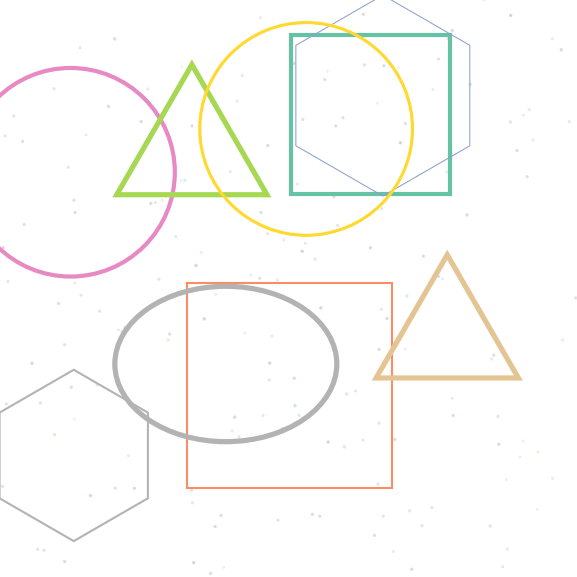[{"shape": "square", "thickness": 2, "radius": 0.69, "center": [0.642, 0.801]}, {"shape": "square", "thickness": 1, "radius": 0.89, "center": [0.501, 0.331]}, {"shape": "hexagon", "thickness": 0.5, "radius": 0.87, "center": [0.663, 0.834]}, {"shape": "circle", "thickness": 2, "radius": 0.9, "center": [0.122, 0.701]}, {"shape": "triangle", "thickness": 2.5, "radius": 0.75, "center": [0.332, 0.737]}, {"shape": "circle", "thickness": 1.5, "radius": 0.92, "center": [0.53, 0.776]}, {"shape": "triangle", "thickness": 2.5, "radius": 0.71, "center": [0.774, 0.416]}, {"shape": "hexagon", "thickness": 1, "radius": 0.74, "center": [0.128, 0.21]}, {"shape": "oval", "thickness": 2.5, "radius": 0.96, "center": [0.391, 0.369]}]